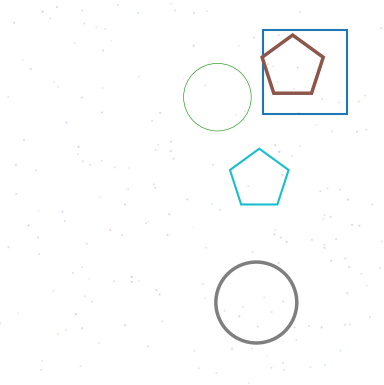[{"shape": "square", "thickness": 1.5, "radius": 0.54, "center": [0.792, 0.813]}, {"shape": "circle", "thickness": 0.5, "radius": 0.44, "center": [0.565, 0.748]}, {"shape": "pentagon", "thickness": 2.5, "radius": 0.42, "center": [0.76, 0.825]}, {"shape": "circle", "thickness": 2.5, "radius": 0.53, "center": [0.666, 0.214]}, {"shape": "pentagon", "thickness": 1.5, "radius": 0.4, "center": [0.673, 0.534]}]